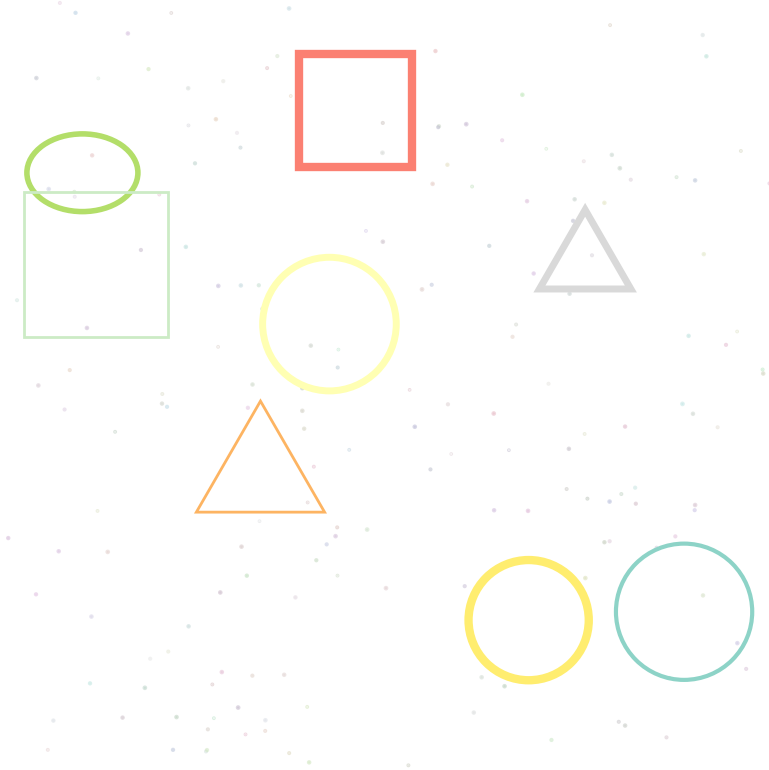[{"shape": "circle", "thickness": 1.5, "radius": 0.44, "center": [0.888, 0.206]}, {"shape": "circle", "thickness": 2.5, "radius": 0.43, "center": [0.428, 0.579]}, {"shape": "square", "thickness": 3, "radius": 0.37, "center": [0.461, 0.857]}, {"shape": "triangle", "thickness": 1, "radius": 0.48, "center": [0.338, 0.383]}, {"shape": "oval", "thickness": 2, "radius": 0.36, "center": [0.107, 0.776]}, {"shape": "triangle", "thickness": 2.5, "radius": 0.34, "center": [0.76, 0.659]}, {"shape": "square", "thickness": 1, "radius": 0.47, "center": [0.125, 0.656]}, {"shape": "circle", "thickness": 3, "radius": 0.39, "center": [0.687, 0.195]}]